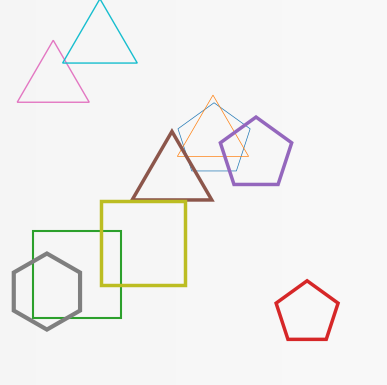[{"shape": "pentagon", "thickness": 0.5, "radius": 0.49, "center": [0.552, 0.635]}, {"shape": "triangle", "thickness": 0.5, "radius": 0.53, "center": [0.55, 0.647]}, {"shape": "square", "thickness": 1.5, "radius": 0.57, "center": [0.199, 0.286]}, {"shape": "pentagon", "thickness": 2.5, "radius": 0.42, "center": [0.792, 0.187]}, {"shape": "pentagon", "thickness": 2.5, "radius": 0.48, "center": [0.661, 0.599]}, {"shape": "triangle", "thickness": 2.5, "radius": 0.59, "center": [0.444, 0.54]}, {"shape": "triangle", "thickness": 1, "radius": 0.54, "center": [0.137, 0.788]}, {"shape": "hexagon", "thickness": 3, "radius": 0.49, "center": [0.121, 0.243]}, {"shape": "square", "thickness": 2.5, "radius": 0.55, "center": [0.369, 0.369]}, {"shape": "triangle", "thickness": 1, "radius": 0.56, "center": [0.258, 0.892]}]